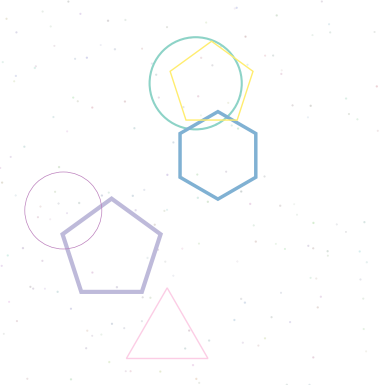[{"shape": "circle", "thickness": 1.5, "radius": 0.6, "center": [0.508, 0.784]}, {"shape": "pentagon", "thickness": 3, "radius": 0.67, "center": [0.29, 0.35]}, {"shape": "hexagon", "thickness": 2.5, "radius": 0.57, "center": [0.566, 0.596]}, {"shape": "triangle", "thickness": 1, "radius": 0.61, "center": [0.434, 0.13]}, {"shape": "circle", "thickness": 0.5, "radius": 0.5, "center": [0.164, 0.453]}, {"shape": "pentagon", "thickness": 1, "radius": 0.57, "center": [0.55, 0.78]}]